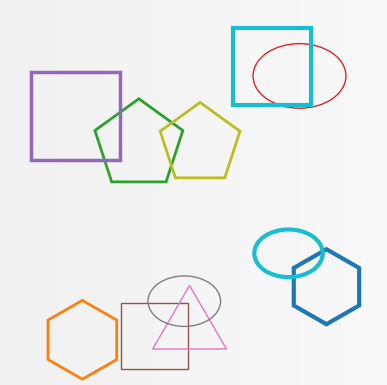[{"shape": "hexagon", "thickness": 3, "radius": 0.49, "center": [0.842, 0.255]}, {"shape": "hexagon", "thickness": 2, "radius": 0.51, "center": [0.213, 0.117]}, {"shape": "pentagon", "thickness": 2, "radius": 0.6, "center": [0.358, 0.624]}, {"shape": "oval", "thickness": 1, "radius": 0.6, "center": [0.773, 0.803]}, {"shape": "square", "thickness": 2.5, "radius": 0.57, "center": [0.194, 0.699]}, {"shape": "square", "thickness": 1, "radius": 0.43, "center": [0.399, 0.127]}, {"shape": "triangle", "thickness": 1, "radius": 0.55, "center": [0.489, 0.149]}, {"shape": "oval", "thickness": 1, "radius": 0.47, "center": [0.476, 0.218]}, {"shape": "pentagon", "thickness": 2, "radius": 0.54, "center": [0.516, 0.626]}, {"shape": "square", "thickness": 3, "radius": 0.5, "center": [0.702, 0.827]}, {"shape": "oval", "thickness": 3, "radius": 0.44, "center": [0.745, 0.342]}]